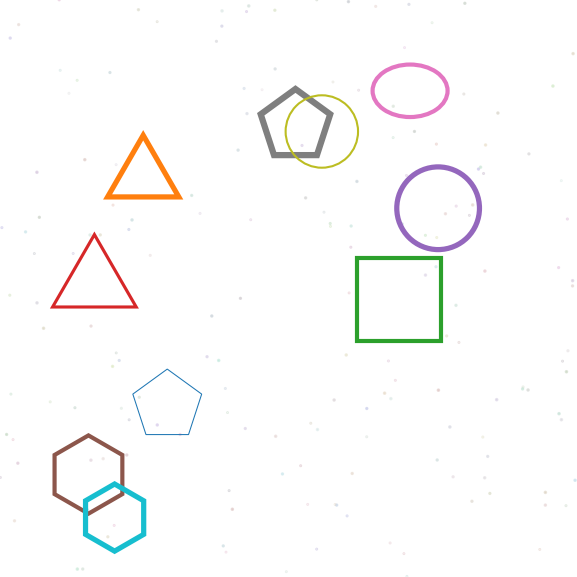[{"shape": "pentagon", "thickness": 0.5, "radius": 0.31, "center": [0.29, 0.297]}, {"shape": "triangle", "thickness": 2.5, "radius": 0.36, "center": [0.248, 0.694]}, {"shape": "square", "thickness": 2, "radius": 0.36, "center": [0.691, 0.48]}, {"shape": "triangle", "thickness": 1.5, "radius": 0.42, "center": [0.163, 0.509]}, {"shape": "circle", "thickness": 2.5, "radius": 0.36, "center": [0.759, 0.639]}, {"shape": "hexagon", "thickness": 2, "radius": 0.34, "center": [0.153, 0.177]}, {"shape": "oval", "thickness": 2, "radius": 0.32, "center": [0.71, 0.842]}, {"shape": "pentagon", "thickness": 3, "radius": 0.32, "center": [0.512, 0.782]}, {"shape": "circle", "thickness": 1, "radius": 0.31, "center": [0.557, 0.771]}, {"shape": "hexagon", "thickness": 2.5, "radius": 0.29, "center": [0.198, 0.103]}]